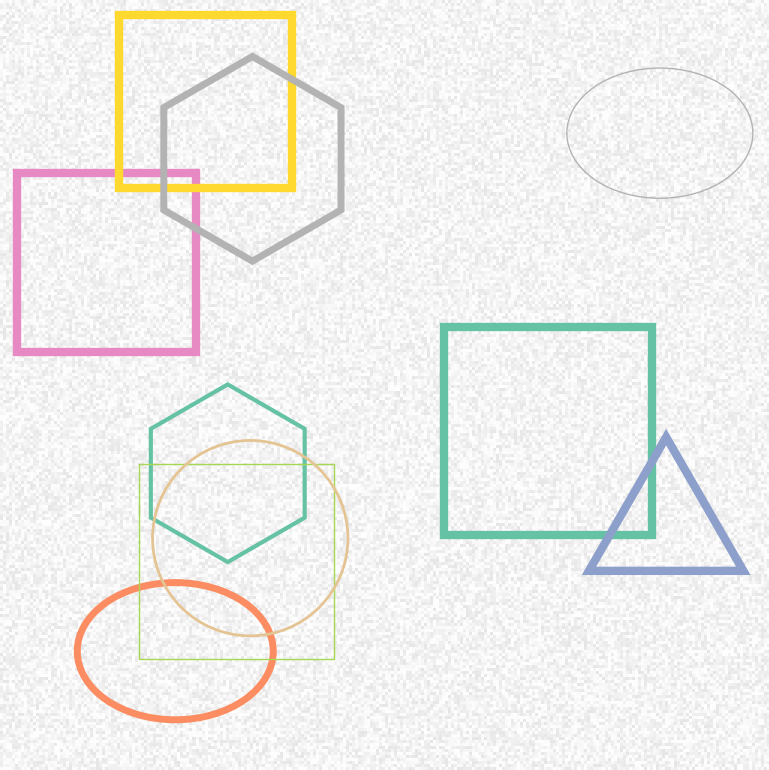[{"shape": "hexagon", "thickness": 1.5, "radius": 0.58, "center": [0.296, 0.385]}, {"shape": "square", "thickness": 3, "radius": 0.68, "center": [0.712, 0.44]}, {"shape": "oval", "thickness": 2.5, "radius": 0.64, "center": [0.228, 0.154]}, {"shape": "triangle", "thickness": 3, "radius": 0.58, "center": [0.865, 0.317]}, {"shape": "square", "thickness": 3, "radius": 0.58, "center": [0.138, 0.659]}, {"shape": "square", "thickness": 0.5, "radius": 0.63, "center": [0.307, 0.271]}, {"shape": "square", "thickness": 3, "radius": 0.56, "center": [0.267, 0.868]}, {"shape": "circle", "thickness": 1, "radius": 0.63, "center": [0.325, 0.301]}, {"shape": "oval", "thickness": 0.5, "radius": 0.6, "center": [0.857, 0.827]}, {"shape": "hexagon", "thickness": 2.5, "radius": 0.66, "center": [0.328, 0.794]}]